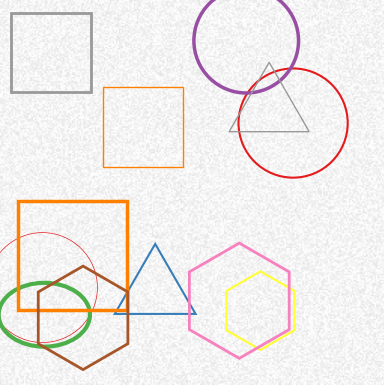[{"shape": "circle", "thickness": 1.5, "radius": 0.71, "center": [0.761, 0.68]}, {"shape": "circle", "thickness": 0.5, "radius": 0.71, "center": [0.11, 0.253]}, {"shape": "triangle", "thickness": 1.5, "radius": 0.61, "center": [0.403, 0.245]}, {"shape": "oval", "thickness": 3, "radius": 0.59, "center": [0.115, 0.182]}, {"shape": "circle", "thickness": 2.5, "radius": 0.68, "center": [0.64, 0.894]}, {"shape": "square", "thickness": 1, "radius": 0.52, "center": [0.372, 0.67]}, {"shape": "square", "thickness": 2.5, "radius": 0.71, "center": [0.188, 0.336]}, {"shape": "hexagon", "thickness": 1.5, "radius": 0.51, "center": [0.676, 0.193]}, {"shape": "hexagon", "thickness": 2, "radius": 0.67, "center": [0.216, 0.174]}, {"shape": "hexagon", "thickness": 2, "radius": 0.75, "center": [0.622, 0.219]}, {"shape": "triangle", "thickness": 1, "radius": 0.6, "center": [0.699, 0.718]}, {"shape": "square", "thickness": 2, "radius": 0.52, "center": [0.133, 0.864]}]